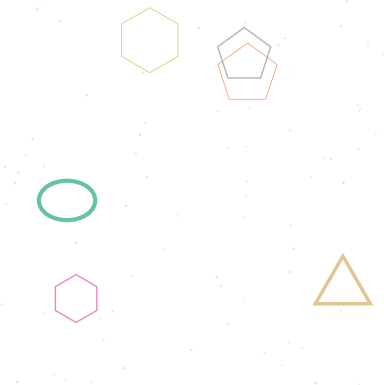[{"shape": "oval", "thickness": 3, "radius": 0.37, "center": [0.174, 0.479]}, {"shape": "pentagon", "thickness": 0.5, "radius": 0.4, "center": [0.643, 0.808]}, {"shape": "hexagon", "thickness": 1, "radius": 0.31, "center": [0.198, 0.225]}, {"shape": "hexagon", "thickness": 0.5, "radius": 0.42, "center": [0.389, 0.896]}, {"shape": "triangle", "thickness": 2.5, "radius": 0.41, "center": [0.891, 0.252]}, {"shape": "pentagon", "thickness": 1, "radius": 0.36, "center": [0.634, 0.856]}]